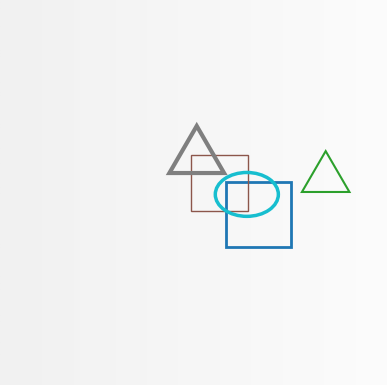[{"shape": "square", "thickness": 2, "radius": 0.42, "center": [0.667, 0.444]}, {"shape": "triangle", "thickness": 1.5, "radius": 0.35, "center": [0.84, 0.537]}, {"shape": "square", "thickness": 1, "radius": 0.37, "center": [0.566, 0.525]}, {"shape": "triangle", "thickness": 3, "radius": 0.41, "center": [0.508, 0.591]}, {"shape": "oval", "thickness": 2.5, "radius": 0.41, "center": [0.637, 0.495]}]